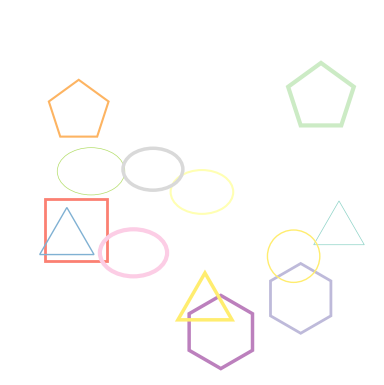[{"shape": "triangle", "thickness": 0.5, "radius": 0.38, "center": [0.88, 0.402]}, {"shape": "oval", "thickness": 1.5, "radius": 0.41, "center": [0.524, 0.501]}, {"shape": "hexagon", "thickness": 2, "radius": 0.45, "center": [0.781, 0.225]}, {"shape": "square", "thickness": 2, "radius": 0.4, "center": [0.197, 0.403]}, {"shape": "triangle", "thickness": 1, "radius": 0.41, "center": [0.174, 0.38]}, {"shape": "pentagon", "thickness": 1.5, "radius": 0.41, "center": [0.204, 0.711]}, {"shape": "oval", "thickness": 0.5, "radius": 0.44, "center": [0.236, 0.555]}, {"shape": "oval", "thickness": 3, "radius": 0.44, "center": [0.347, 0.343]}, {"shape": "oval", "thickness": 2.5, "radius": 0.39, "center": [0.397, 0.56]}, {"shape": "hexagon", "thickness": 2.5, "radius": 0.48, "center": [0.574, 0.138]}, {"shape": "pentagon", "thickness": 3, "radius": 0.45, "center": [0.834, 0.747]}, {"shape": "triangle", "thickness": 2.5, "radius": 0.41, "center": [0.532, 0.21]}, {"shape": "circle", "thickness": 1, "radius": 0.34, "center": [0.763, 0.335]}]